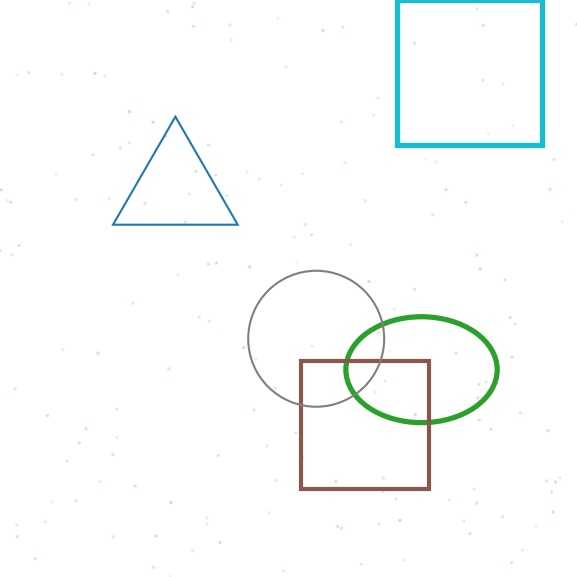[{"shape": "triangle", "thickness": 1, "radius": 0.62, "center": [0.304, 0.672]}, {"shape": "oval", "thickness": 2.5, "radius": 0.66, "center": [0.73, 0.359]}, {"shape": "square", "thickness": 2, "radius": 0.56, "center": [0.632, 0.263]}, {"shape": "circle", "thickness": 1, "radius": 0.59, "center": [0.548, 0.413]}, {"shape": "square", "thickness": 2.5, "radius": 0.63, "center": [0.813, 0.874]}]